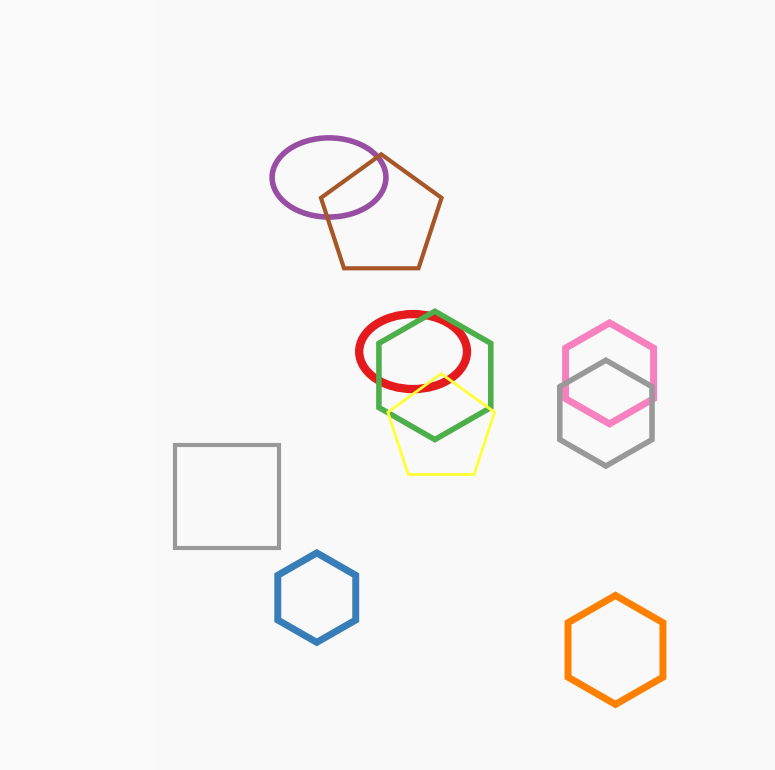[{"shape": "oval", "thickness": 3, "radius": 0.35, "center": [0.533, 0.543]}, {"shape": "hexagon", "thickness": 2.5, "radius": 0.29, "center": [0.409, 0.224]}, {"shape": "hexagon", "thickness": 2, "radius": 0.42, "center": [0.561, 0.512]}, {"shape": "oval", "thickness": 2, "radius": 0.37, "center": [0.425, 0.77]}, {"shape": "hexagon", "thickness": 2.5, "radius": 0.35, "center": [0.794, 0.156]}, {"shape": "pentagon", "thickness": 1, "radius": 0.36, "center": [0.569, 0.442]}, {"shape": "pentagon", "thickness": 1.5, "radius": 0.41, "center": [0.492, 0.718]}, {"shape": "hexagon", "thickness": 2.5, "radius": 0.33, "center": [0.787, 0.515]}, {"shape": "hexagon", "thickness": 2, "radius": 0.34, "center": [0.782, 0.463]}, {"shape": "square", "thickness": 1.5, "radius": 0.34, "center": [0.293, 0.355]}]